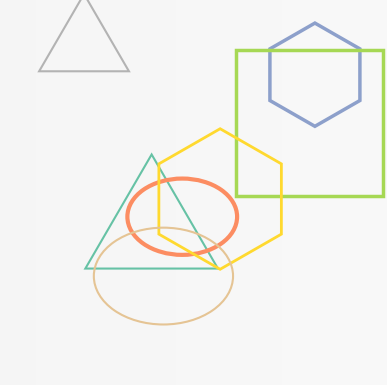[{"shape": "triangle", "thickness": 1.5, "radius": 0.99, "center": [0.391, 0.401]}, {"shape": "oval", "thickness": 3, "radius": 0.71, "center": [0.47, 0.437]}, {"shape": "hexagon", "thickness": 2.5, "radius": 0.67, "center": [0.813, 0.806]}, {"shape": "square", "thickness": 2.5, "radius": 0.95, "center": [0.799, 0.68]}, {"shape": "hexagon", "thickness": 2, "radius": 0.91, "center": [0.568, 0.483]}, {"shape": "oval", "thickness": 1.5, "radius": 0.9, "center": [0.422, 0.283]}, {"shape": "triangle", "thickness": 1.5, "radius": 0.67, "center": [0.217, 0.882]}]